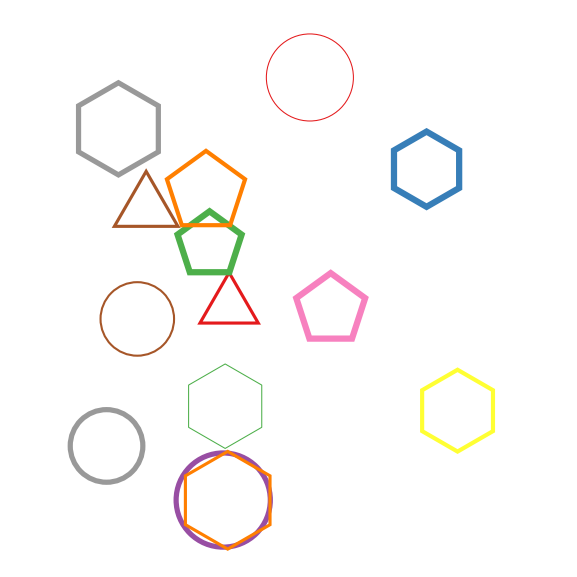[{"shape": "triangle", "thickness": 1.5, "radius": 0.29, "center": [0.397, 0.469]}, {"shape": "circle", "thickness": 0.5, "radius": 0.38, "center": [0.537, 0.865]}, {"shape": "hexagon", "thickness": 3, "radius": 0.33, "center": [0.739, 0.706]}, {"shape": "hexagon", "thickness": 0.5, "radius": 0.37, "center": [0.39, 0.296]}, {"shape": "pentagon", "thickness": 3, "radius": 0.29, "center": [0.363, 0.575]}, {"shape": "circle", "thickness": 2.5, "radius": 0.41, "center": [0.387, 0.133]}, {"shape": "hexagon", "thickness": 1.5, "radius": 0.42, "center": [0.394, 0.133]}, {"shape": "pentagon", "thickness": 2, "radius": 0.36, "center": [0.357, 0.667]}, {"shape": "hexagon", "thickness": 2, "radius": 0.35, "center": [0.792, 0.288]}, {"shape": "triangle", "thickness": 1.5, "radius": 0.32, "center": [0.253, 0.639]}, {"shape": "circle", "thickness": 1, "radius": 0.32, "center": [0.238, 0.447]}, {"shape": "pentagon", "thickness": 3, "radius": 0.31, "center": [0.573, 0.464]}, {"shape": "hexagon", "thickness": 2.5, "radius": 0.4, "center": [0.205, 0.776]}, {"shape": "circle", "thickness": 2.5, "radius": 0.31, "center": [0.184, 0.227]}]